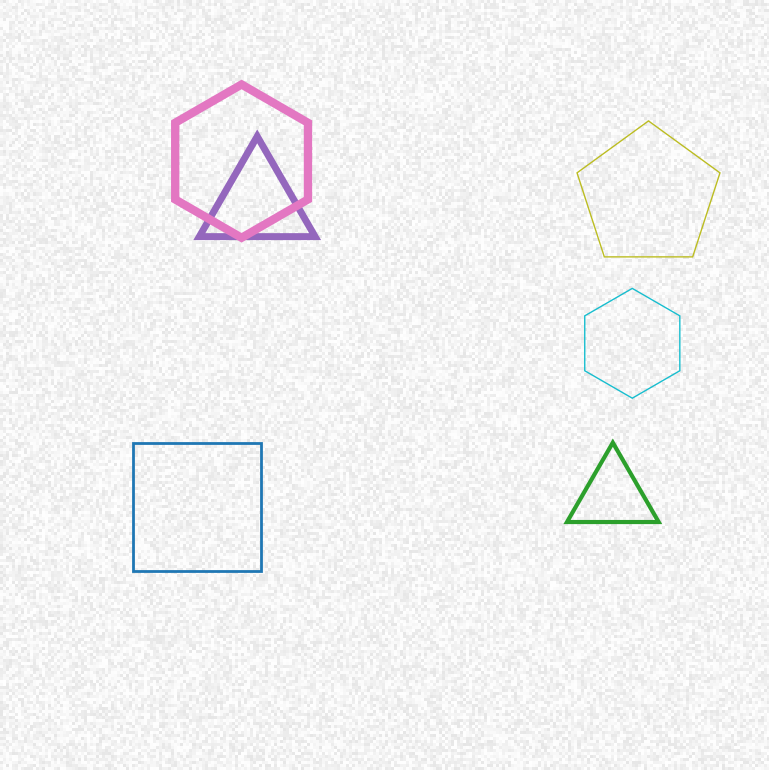[{"shape": "square", "thickness": 1, "radius": 0.42, "center": [0.256, 0.342]}, {"shape": "triangle", "thickness": 1.5, "radius": 0.34, "center": [0.796, 0.356]}, {"shape": "triangle", "thickness": 2.5, "radius": 0.43, "center": [0.334, 0.736]}, {"shape": "hexagon", "thickness": 3, "radius": 0.5, "center": [0.314, 0.791]}, {"shape": "pentagon", "thickness": 0.5, "radius": 0.49, "center": [0.842, 0.745]}, {"shape": "hexagon", "thickness": 0.5, "radius": 0.36, "center": [0.821, 0.554]}]